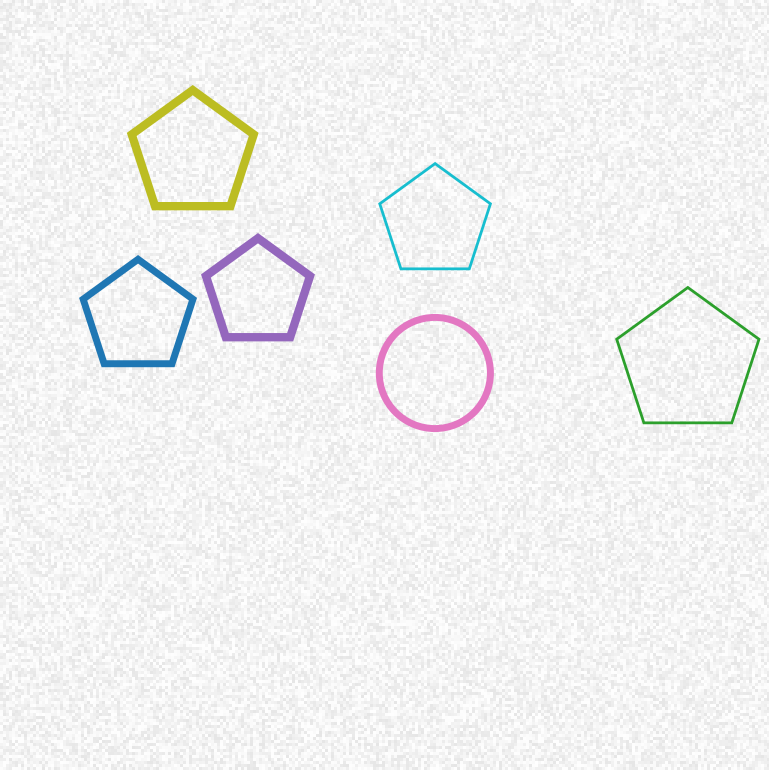[{"shape": "pentagon", "thickness": 2.5, "radius": 0.37, "center": [0.179, 0.588]}, {"shape": "pentagon", "thickness": 1, "radius": 0.49, "center": [0.893, 0.529]}, {"shape": "pentagon", "thickness": 3, "radius": 0.36, "center": [0.335, 0.62]}, {"shape": "circle", "thickness": 2.5, "radius": 0.36, "center": [0.565, 0.516]}, {"shape": "pentagon", "thickness": 3, "radius": 0.42, "center": [0.25, 0.8]}, {"shape": "pentagon", "thickness": 1, "radius": 0.38, "center": [0.565, 0.712]}]